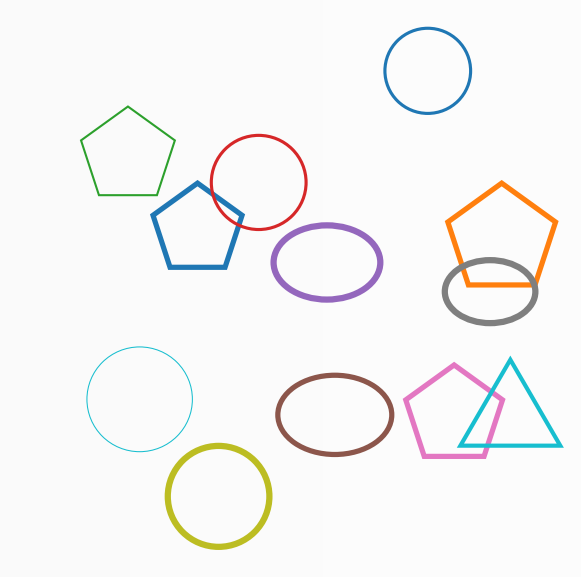[{"shape": "circle", "thickness": 1.5, "radius": 0.37, "center": [0.736, 0.876]}, {"shape": "pentagon", "thickness": 2.5, "radius": 0.4, "center": [0.34, 0.601]}, {"shape": "pentagon", "thickness": 2.5, "radius": 0.49, "center": [0.863, 0.585]}, {"shape": "pentagon", "thickness": 1, "radius": 0.42, "center": [0.22, 0.73]}, {"shape": "circle", "thickness": 1.5, "radius": 0.41, "center": [0.445, 0.683]}, {"shape": "oval", "thickness": 3, "radius": 0.46, "center": [0.562, 0.545]}, {"shape": "oval", "thickness": 2.5, "radius": 0.49, "center": [0.576, 0.281]}, {"shape": "pentagon", "thickness": 2.5, "radius": 0.44, "center": [0.781, 0.28]}, {"shape": "oval", "thickness": 3, "radius": 0.39, "center": [0.843, 0.494]}, {"shape": "circle", "thickness": 3, "radius": 0.44, "center": [0.376, 0.14]}, {"shape": "triangle", "thickness": 2, "radius": 0.5, "center": [0.878, 0.277]}, {"shape": "circle", "thickness": 0.5, "radius": 0.45, "center": [0.24, 0.308]}]